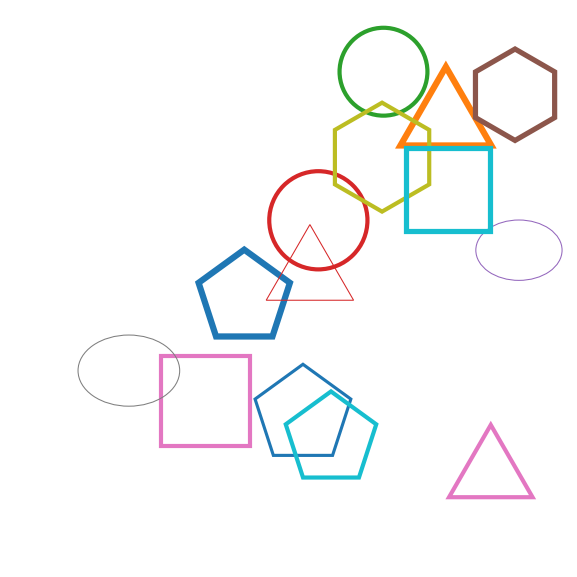[{"shape": "pentagon", "thickness": 3, "radius": 0.42, "center": [0.423, 0.484]}, {"shape": "pentagon", "thickness": 1.5, "radius": 0.44, "center": [0.525, 0.281]}, {"shape": "triangle", "thickness": 3, "radius": 0.45, "center": [0.772, 0.793]}, {"shape": "circle", "thickness": 2, "radius": 0.38, "center": [0.664, 0.875]}, {"shape": "triangle", "thickness": 0.5, "radius": 0.44, "center": [0.537, 0.523]}, {"shape": "circle", "thickness": 2, "radius": 0.43, "center": [0.551, 0.618]}, {"shape": "oval", "thickness": 0.5, "radius": 0.37, "center": [0.899, 0.566]}, {"shape": "hexagon", "thickness": 2.5, "radius": 0.4, "center": [0.892, 0.835]}, {"shape": "square", "thickness": 2, "radius": 0.39, "center": [0.356, 0.305]}, {"shape": "triangle", "thickness": 2, "radius": 0.42, "center": [0.85, 0.18]}, {"shape": "oval", "thickness": 0.5, "radius": 0.44, "center": [0.223, 0.357]}, {"shape": "hexagon", "thickness": 2, "radius": 0.47, "center": [0.662, 0.727]}, {"shape": "square", "thickness": 2.5, "radius": 0.36, "center": [0.776, 0.671]}, {"shape": "pentagon", "thickness": 2, "radius": 0.41, "center": [0.573, 0.239]}]